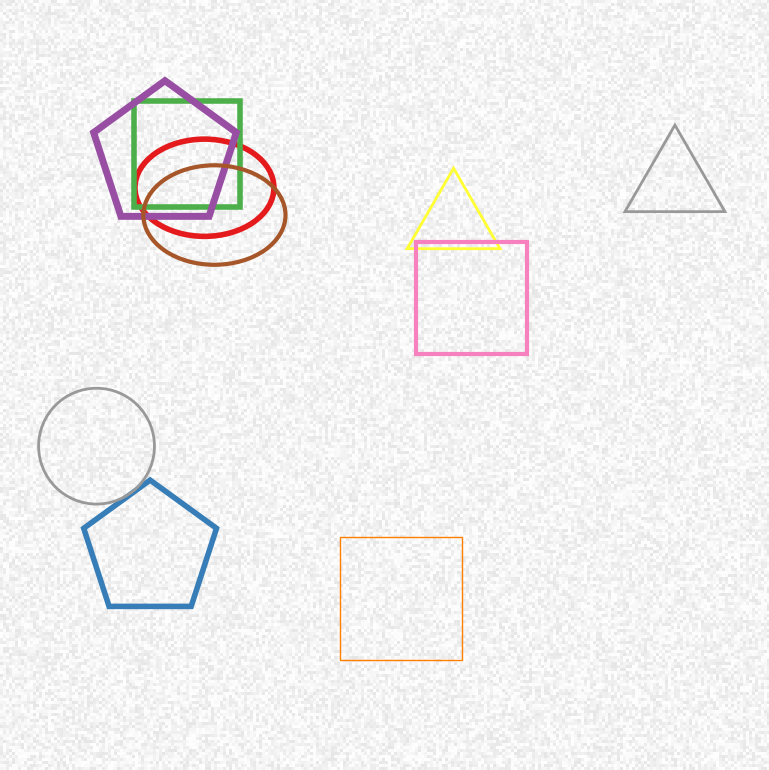[{"shape": "oval", "thickness": 2, "radius": 0.45, "center": [0.266, 0.756]}, {"shape": "pentagon", "thickness": 2, "radius": 0.45, "center": [0.195, 0.286]}, {"shape": "square", "thickness": 2, "radius": 0.34, "center": [0.243, 0.8]}, {"shape": "pentagon", "thickness": 2.5, "radius": 0.49, "center": [0.214, 0.798]}, {"shape": "square", "thickness": 0.5, "radius": 0.4, "center": [0.521, 0.223]}, {"shape": "triangle", "thickness": 1, "radius": 0.35, "center": [0.589, 0.712]}, {"shape": "oval", "thickness": 1.5, "radius": 0.46, "center": [0.278, 0.721]}, {"shape": "square", "thickness": 1.5, "radius": 0.36, "center": [0.612, 0.613]}, {"shape": "circle", "thickness": 1, "radius": 0.38, "center": [0.125, 0.421]}, {"shape": "triangle", "thickness": 1, "radius": 0.37, "center": [0.877, 0.763]}]